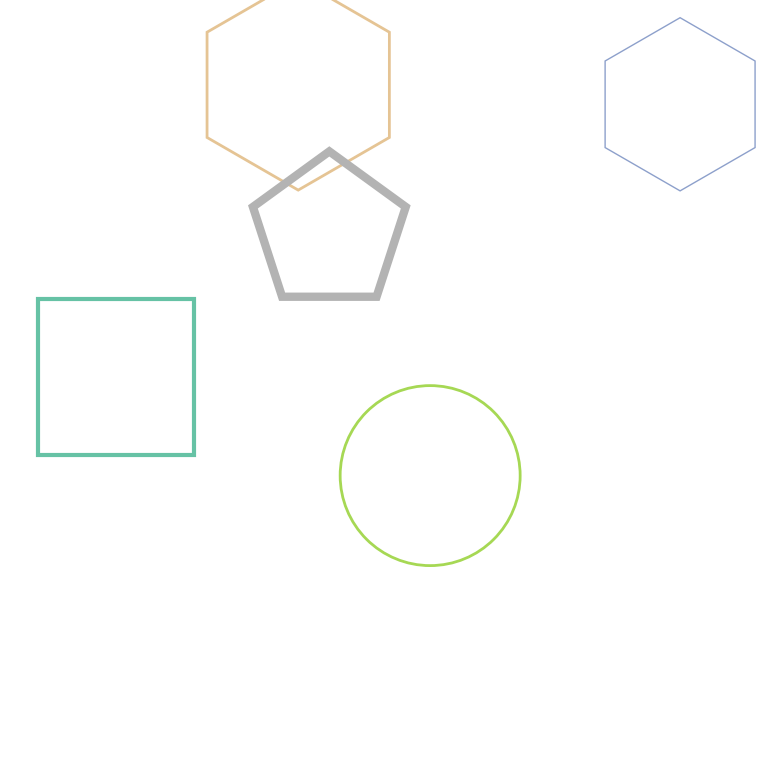[{"shape": "square", "thickness": 1.5, "radius": 0.51, "center": [0.151, 0.511]}, {"shape": "hexagon", "thickness": 0.5, "radius": 0.56, "center": [0.883, 0.865]}, {"shape": "circle", "thickness": 1, "radius": 0.58, "center": [0.559, 0.382]}, {"shape": "hexagon", "thickness": 1, "radius": 0.68, "center": [0.387, 0.89]}, {"shape": "pentagon", "thickness": 3, "radius": 0.52, "center": [0.428, 0.699]}]